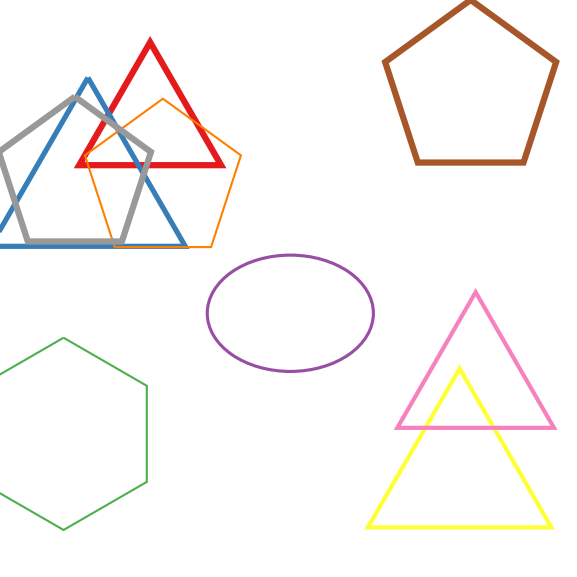[{"shape": "triangle", "thickness": 3, "radius": 0.71, "center": [0.26, 0.784]}, {"shape": "triangle", "thickness": 2.5, "radius": 0.97, "center": [0.152, 0.67]}, {"shape": "hexagon", "thickness": 1, "radius": 0.83, "center": [0.11, 0.248]}, {"shape": "oval", "thickness": 1.5, "radius": 0.72, "center": [0.503, 0.457]}, {"shape": "pentagon", "thickness": 1, "radius": 0.71, "center": [0.282, 0.686]}, {"shape": "triangle", "thickness": 2, "radius": 0.92, "center": [0.796, 0.178]}, {"shape": "pentagon", "thickness": 3, "radius": 0.78, "center": [0.815, 0.844]}, {"shape": "triangle", "thickness": 2, "radius": 0.78, "center": [0.824, 0.337]}, {"shape": "pentagon", "thickness": 3, "radius": 0.69, "center": [0.13, 0.693]}]